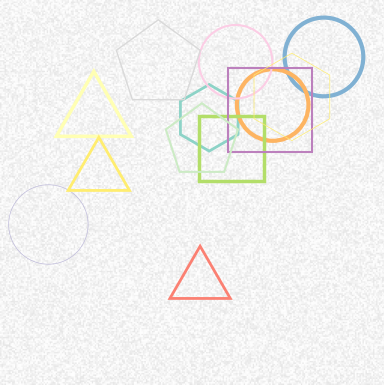[{"shape": "hexagon", "thickness": 2, "radius": 0.43, "center": [0.543, 0.694]}, {"shape": "triangle", "thickness": 2.5, "radius": 0.56, "center": [0.244, 0.702]}, {"shape": "circle", "thickness": 0.5, "radius": 0.52, "center": [0.126, 0.417]}, {"shape": "triangle", "thickness": 2, "radius": 0.45, "center": [0.52, 0.27]}, {"shape": "circle", "thickness": 3, "radius": 0.51, "center": [0.841, 0.852]}, {"shape": "circle", "thickness": 3, "radius": 0.46, "center": [0.708, 0.727]}, {"shape": "square", "thickness": 2.5, "radius": 0.42, "center": [0.601, 0.615]}, {"shape": "circle", "thickness": 1.5, "radius": 0.48, "center": [0.612, 0.84]}, {"shape": "pentagon", "thickness": 1, "radius": 0.57, "center": [0.411, 0.834]}, {"shape": "square", "thickness": 1.5, "radius": 0.54, "center": [0.701, 0.714]}, {"shape": "pentagon", "thickness": 1.5, "radius": 0.49, "center": [0.524, 0.633]}, {"shape": "hexagon", "thickness": 0.5, "radius": 0.57, "center": [0.758, 0.748]}, {"shape": "triangle", "thickness": 2, "radius": 0.46, "center": [0.257, 0.551]}]